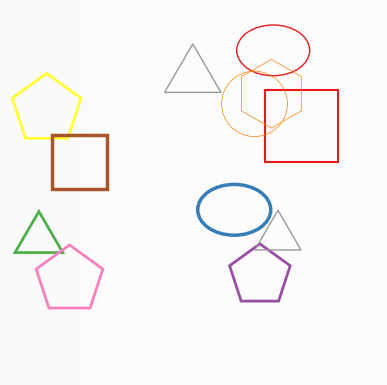[{"shape": "square", "thickness": 1.5, "radius": 0.47, "center": [0.778, 0.673]}, {"shape": "oval", "thickness": 1, "radius": 0.47, "center": [0.705, 0.869]}, {"shape": "oval", "thickness": 2.5, "radius": 0.47, "center": [0.604, 0.455]}, {"shape": "triangle", "thickness": 2, "radius": 0.36, "center": [0.1, 0.38]}, {"shape": "pentagon", "thickness": 2, "radius": 0.41, "center": [0.671, 0.284]}, {"shape": "circle", "thickness": 0.5, "radius": 0.42, "center": [0.657, 0.73]}, {"shape": "hexagon", "thickness": 0.5, "radius": 0.45, "center": [0.7, 0.757]}, {"shape": "pentagon", "thickness": 2, "radius": 0.47, "center": [0.12, 0.716]}, {"shape": "square", "thickness": 2.5, "radius": 0.35, "center": [0.204, 0.58]}, {"shape": "pentagon", "thickness": 2, "radius": 0.45, "center": [0.179, 0.273]}, {"shape": "triangle", "thickness": 1, "radius": 0.42, "center": [0.497, 0.802]}, {"shape": "triangle", "thickness": 1, "radius": 0.34, "center": [0.717, 0.385]}]